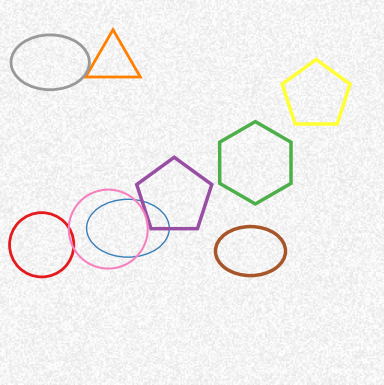[{"shape": "circle", "thickness": 2, "radius": 0.42, "center": [0.108, 0.364]}, {"shape": "oval", "thickness": 1, "radius": 0.54, "center": [0.332, 0.407]}, {"shape": "hexagon", "thickness": 2.5, "radius": 0.53, "center": [0.663, 0.577]}, {"shape": "pentagon", "thickness": 2.5, "radius": 0.51, "center": [0.453, 0.489]}, {"shape": "triangle", "thickness": 2, "radius": 0.41, "center": [0.294, 0.841]}, {"shape": "pentagon", "thickness": 2.5, "radius": 0.46, "center": [0.821, 0.753]}, {"shape": "oval", "thickness": 2.5, "radius": 0.45, "center": [0.651, 0.348]}, {"shape": "circle", "thickness": 1.5, "radius": 0.51, "center": [0.281, 0.405]}, {"shape": "oval", "thickness": 2, "radius": 0.51, "center": [0.13, 0.838]}]